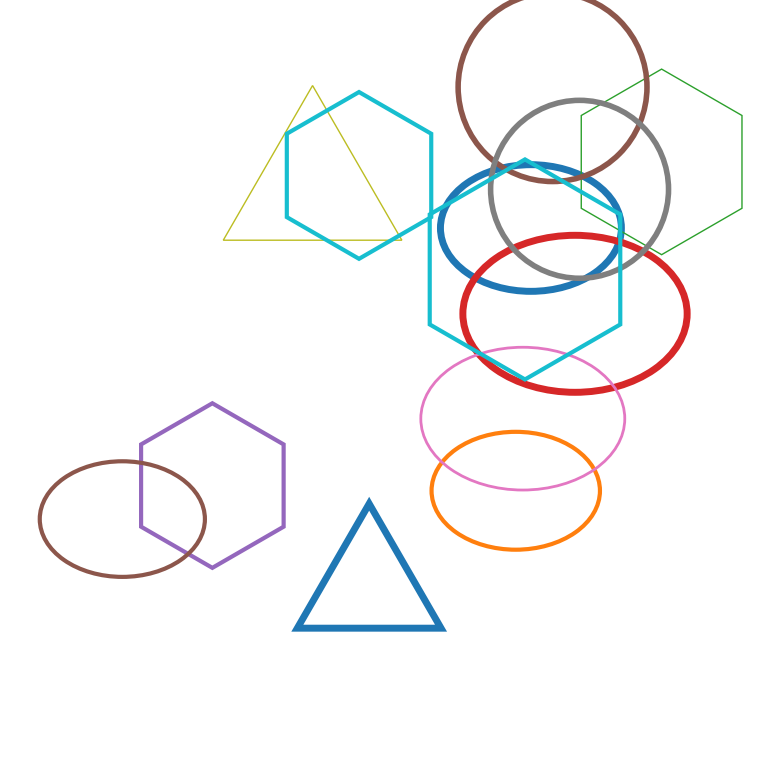[{"shape": "triangle", "thickness": 2.5, "radius": 0.54, "center": [0.479, 0.238]}, {"shape": "oval", "thickness": 2.5, "radius": 0.59, "center": [0.69, 0.704]}, {"shape": "oval", "thickness": 1.5, "radius": 0.55, "center": [0.67, 0.363]}, {"shape": "hexagon", "thickness": 0.5, "radius": 0.6, "center": [0.859, 0.79]}, {"shape": "oval", "thickness": 2.5, "radius": 0.73, "center": [0.747, 0.592]}, {"shape": "hexagon", "thickness": 1.5, "radius": 0.53, "center": [0.276, 0.369]}, {"shape": "oval", "thickness": 1.5, "radius": 0.54, "center": [0.159, 0.326]}, {"shape": "circle", "thickness": 2, "radius": 0.61, "center": [0.718, 0.887]}, {"shape": "oval", "thickness": 1, "radius": 0.66, "center": [0.679, 0.456]}, {"shape": "circle", "thickness": 2, "radius": 0.58, "center": [0.753, 0.754]}, {"shape": "triangle", "thickness": 0.5, "radius": 0.67, "center": [0.406, 0.755]}, {"shape": "hexagon", "thickness": 1.5, "radius": 0.54, "center": [0.466, 0.772]}, {"shape": "hexagon", "thickness": 1.5, "radius": 0.71, "center": [0.682, 0.65]}]